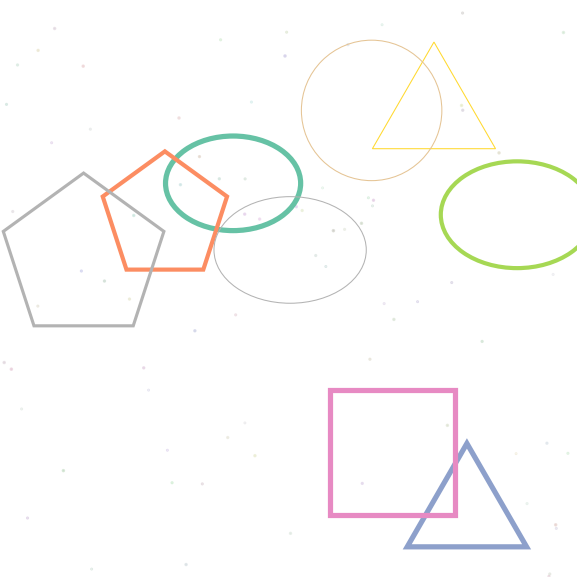[{"shape": "oval", "thickness": 2.5, "radius": 0.58, "center": [0.404, 0.682]}, {"shape": "pentagon", "thickness": 2, "radius": 0.57, "center": [0.286, 0.624]}, {"shape": "triangle", "thickness": 2.5, "radius": 0.6, "center": [0.809, 0.112]}, {"shape": "square", "thickness": 2.5, "radius": 0.54, "center": [0.679, 0.215]}, {"shape": "oval", "thickness": 2, "radius": 0.66, "center": [0.895, 0.627]}, {"shape": "triangle", "thickness": 0.5, "radius": 0.62, "center": [0.751, 0.803]}, {"shape": "circle", "thickness": 0.5, "radius": 0.61, "center": [0.643, 0.808]}, {"shape": "oval", "thickness": 0.5, "radius": 0.66, "center": [0.502, 0.566]}, {"shape": "pentagon", "thickness": 1.5, "radius": 0.73, "center": [0.145, 0.553]}]